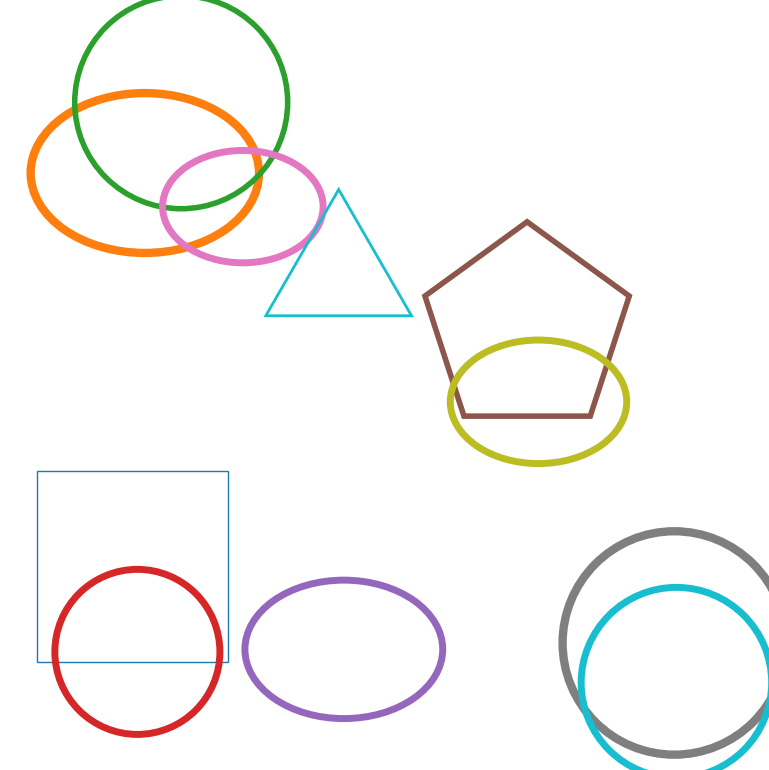[{"shape": "square", "thickness": 0.5, "radius": 0.62, "center": [0.172, 0.264]}, {"shape": "oval", "thickness": 3, "radius": 0.74, "center": [0.188, 0.775]}, {"shape": "circle", "thickness": 2, "radius": 0.69, "center": [0.235, 0.867]}, {"shape": "circle", "thickness": 2.5, "radius": 0.54, "center": [0.178, 0.153]}, {"shape": "oval", "thickness": 2.5, "radius": 0.64, "center": [0.447, 0.157]}, {"shape": "pentagon", "thickness": 2, "radius": 0.7, "center": [0.685, 0.572]}, {"shape": "oval", "thickness": 2.5, "radius": 0.52, "center": [0.315, 0.732]}, {"shape": "circle", "thickness": 3, "radius": 0.73, "center": [0.876, 0.165]}, {"shape": "oval", "thickness": 2.5, "radius": 0.57, "center": [0.699, 0.478]}, {"shape": "circle", "thickness": 2.5, "radius": 0.62, "center": [0.878, 0.113]}, {"shape": "triangle", "thickness": 1, "radius": 0.55, "center": [0.44, 0.645]}]